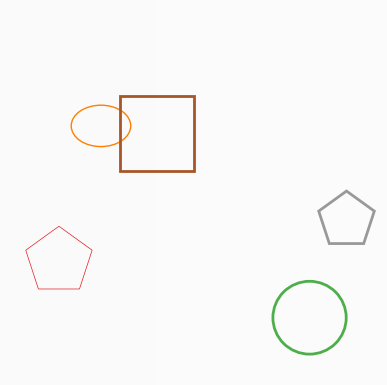[{"shape": "pentagon", "thickness": 0.5, "radius": 0.45, "center": [0.152, 0.322]}, {"shape": "circle", "thickness": 2, "radius": 0.47, "center": [0.799, 0.175]}, {"shape": "oval", "thickness": 1, "radius": 0.38, "center": [0.261, 0.673]}, {"shape": "square", "thickness": 2, "radius": 0.48, "center": [0.405, 0.653]}, {"shape": "pentagon", "thickness": 2, "radius": 0.38, "center": [0.894, 0.428]}]